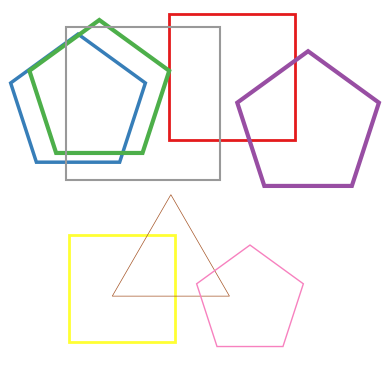[{"shape": "square", "thickness": 2, "radius": 0.82, "center": [0.603, 0.801]}, {"shape": "pentagon", "thickness": 2.5, "radius": 0.92, "center": [0.203, 0.728]}, {"shape": "pentagon", "thickness": 3, "radius": 0.95, "center": [0.258, 0.757]}, {"shape": "pentagon", "thickness": 3, "radius": 0.97, "center": [0.8, 0.674]}, {"shape": "square", "thickness": 2, "radius": 0.69, "center": [0.317, 0.251]}, {"shape": "triangle", "thickness": 0.5, "radius": 0.88, "center": [0.444, 0.319]}, {"shape": "pentagon", "thickness": 1, "radius": 0.73, "center": [0.649, 0.218]}, {"shape": "square", "thickness": 1.5, "radius": 1.0, "center": [0.372, 0.732]}]